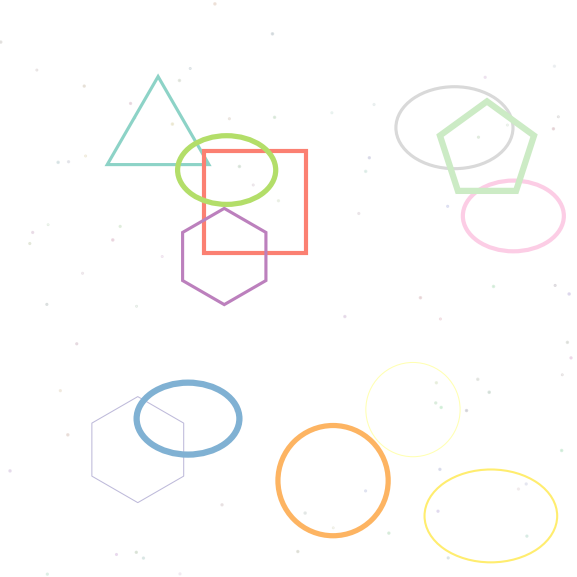[{"shape": "triangle", "thickness": 1.5, "radius": 0.51, "center": [0.274, 0.765]}, {"shape": "circle", "thickness": 0.5, "radius": 0.41, "center": [0.715, 0.29]}, {"shape": "hexagon", "thickness": 0.5, "radius": 0.46, "center": [0.239, 0.221]}, {"shape": "square", "thickness": 2, "radius": 0.44, "center": [0.442, 0.649]}, {"shape": "oval", "thickness": 3, "radius": 0.44, "center": [0.326, 0.274]}, {"shape": "circle", "thickness": 2.5, "radius": 0.48, "center": [0.577, 0.167]}, {"shape": "oval", "thickness": 2.5, "radius": 0.42, "center": [0.392, 0.705]}, {"shape": "oval", "thickness": 2, "radius": 0.44, "center": [0.889, 0.625]}, {"shape": "oval", "thickness": 1.5, "radius": 0.51, "center": [0.787, 0.778]}, {"shape": "hexagon", "thickness": 1.5, "radius": 0.42, "center": [0.388, 0.555]}, {"shape": "pentagon", "thickness": 3, "radius": 0.43, "center": [0.843, 0.738]}, {"shape": "oval", "thickness": 1, "radius": 0.57, "center": [0.85, 0.106]}]